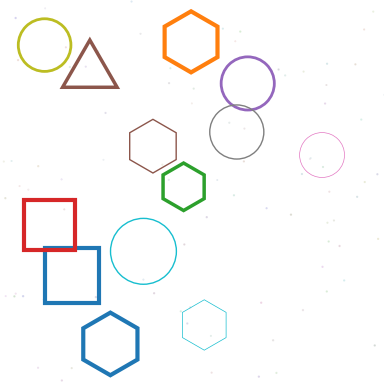[{"shape": "hexagon", "thickness": 3, "radius": 0.41, "center": [0.287, 0.107]}, {"shape": "square", "thickness": 3, "radius": 0.35, "center": [0.187, 0.284]}, {"shape": "hexagon", "thickness": 3, "radius": 0.4, "center": [0.496, 0.891]}, {"shape": "hexagon", "thickness": 2.5, "radius": 0.31, "center": [0.477, 0.515]}, {"shape": "square", "thickness": 3, "radius": 0.33, "center": [0.128, 0.416]}, {"shape": "circle", "thickness": 2, "radius": 0.35, "center": [0.643, 0.783]}, {"shape": "triangle", "thickness": 2.5, "radius": 0.41, "center": [0.233, 0.814]}, {"shape": "hexagon", "thickness": 1, "radius": 0.35, "center": [0.397, 0.62]}, {"shape": "circle", "thickness": 0.5, "radius": 0.29, "center": [0.837, 0.597]}, {"shape": "circle", "thickness": 1, "radius": 0.35, "center": [0.615, 0.657]}, {"shape": "circle", "thickness": 2, "radius": 0.34, "center": [0.116, 0.883]}, {"shape": "hexagon", "thickness": 0.5, "radius": 0.33, "center": [0.531, 0.156]}, {"shape": "circle", "thickness": 1, "radius": 0.43, "center": [0.373, 0.347]}]